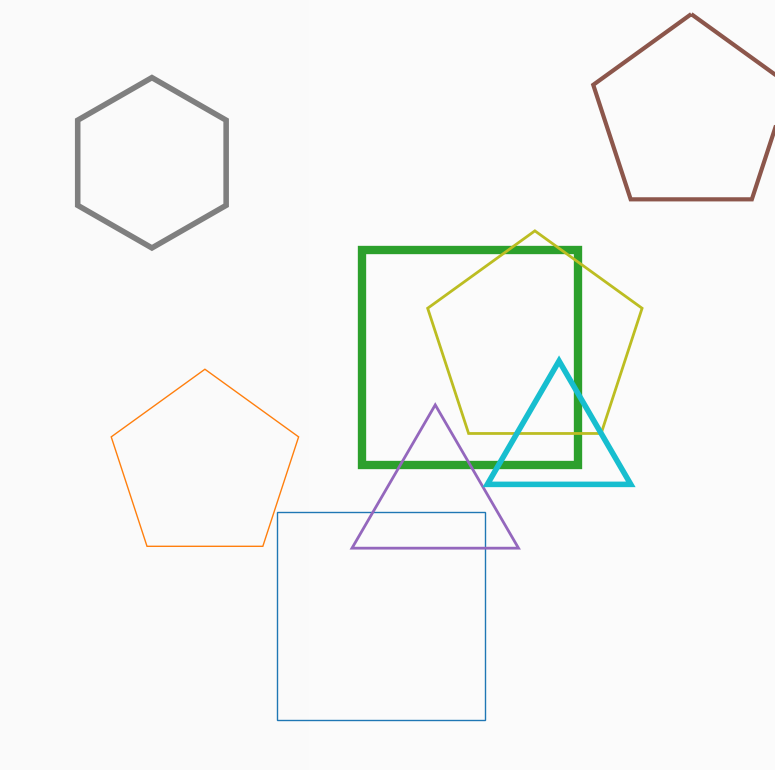[{"shape": "square", "thickness": 0.5, "radius": 0.67, "center": [0.492, 0.2]}, {"shape": "pentagon", "thickness": 0.5, "radius": 0.64, "center": [0.264, 0.393]}, {"shape": "square", "thickness": 3, "radius": 0.7, "center": [0.607, 0.536]}, {"shape": "triangle", "thickness": 1, "radius": 0.62, "center": [0.562, 0.35]}, {"shape": "pentagon", "thickness": 1.5, "radius": 0.66, "center": [0.892, 0.849]}, {"shape": "hexagon", "thickness": 2, "radius": 0.55, "center": [0.196, 0.789]}, {"shape": "pentagon", "thickness": 1, "radius": 0.73, "center": [0.69, 0.555]}, {"shape": "triangle", "thickness": 2, "radius": 0.53, "center": [0.721, 0.424]}]